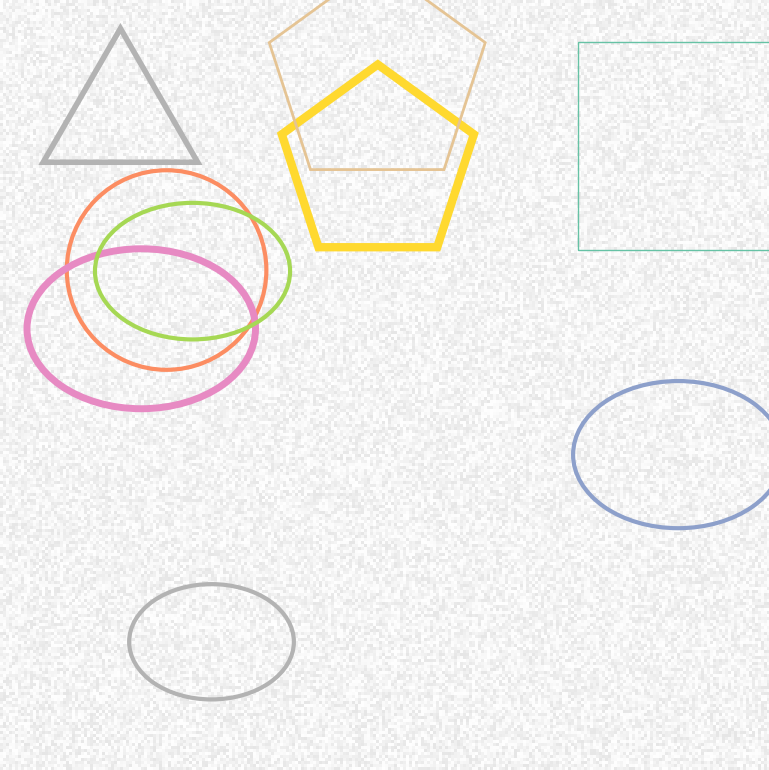[{"shape": "square", "thickness": 0.5, "radius": 0.67, "center": [0.886, 0.811]}, {"shape": "circle", "thickness": 1.5, "radius": 0.65, "center": [0.216, 0.649]}, {"shape": "oval", "thickness": 1.5, "radius": 0.68, "center": [0.881, 0.41]}, {"shape": "oval", "thickness": 2.5, "radius": 0.74, "center": [0.183, 0.573]}, {"shape": "oval", "thickness": 1.5, "radius": 0.63, "center": [0.25, 0.648]}, {"shape": "pentagon", "thickness": 3, "radius": 0.66, "center": [0.491, 0.785]}, {"shape": "pentagon", "thickness": 1, "radius": 0.74, "center": [0.49, 0.899]}, {"shape": "oval", "thickness": 1.5, "radius": 0.53, "center": [0.275, 0.167]}, {"shape": "triangle", "thickness": 2, "radius": 0.58, "center": [0.156, 0.847]}]